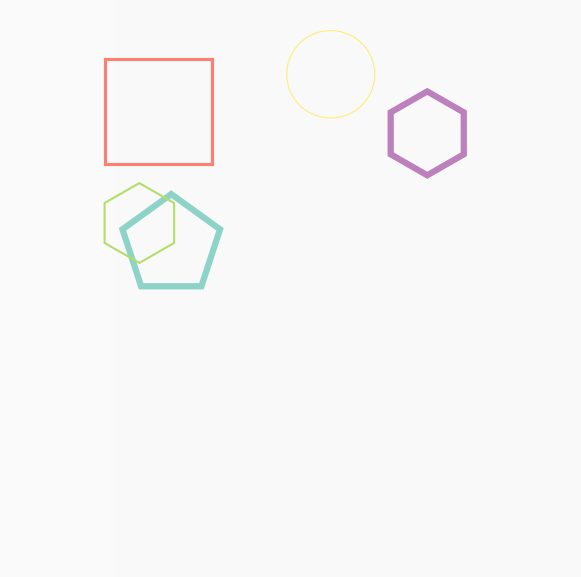[{"shape": "pentagon", "thickness": 3, "radius": 0.44, "center": [0.295, 0.575]}, {"shape": "square", "thickness": 1.5, "radius": 0.46, "center": [0.272, 0.806]}, {"shape": "hexagon", "thickness": 1, "radius": 0.35, "center": [0.24, 0.613]}, {"shape": "hexagon", "thickness": 3, "radius": 0.36, "center": [0.735, 0.768]}, {"shape": "circle", "thickness": 0.5, "radius": 0.38, "center": [0.569, 0.871]}]